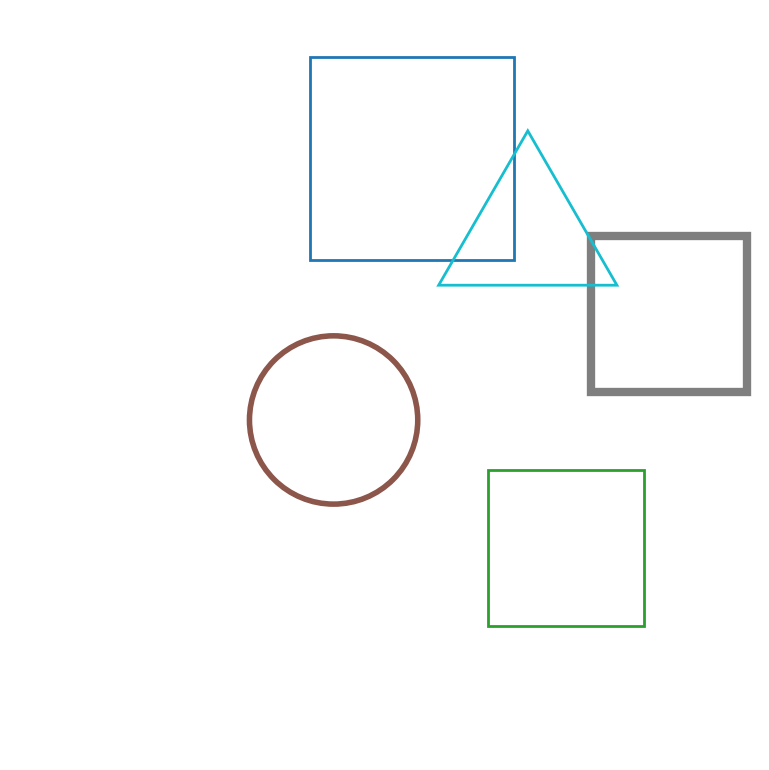[{"shape": "square", "thickness": 1, "radius": 0.66, "center": [0.535, 0.794]}, {"shape": "square", "thickness": 1, "radius": 0.51, "center": [0.735, 0.288]}, {"shape": "circle", "thickness": 2, "radius": 0.55, "center": [0.433, 0.455]}, {"shape": "square", "thickness": 3, "radius": 0.51, "center": [0.869, 0.592]}, {"shape": "triangle", "thickness": 1, "radius": 0.67, "center": [0.685, 0.696]}]